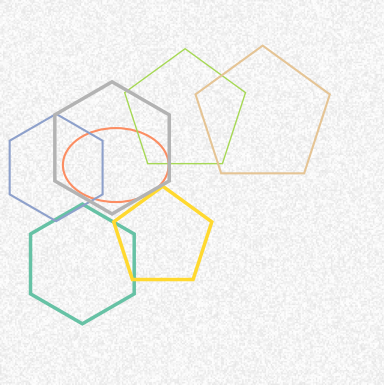[{"shape": "hexagon", "thickness": 2.5, "radius": 0.78, "center": [0.214, 0.314]}, {"shape": "oval", "thickness": 1.5, "radius": 0.69, "center": [0.301, 0.571]}, {"shape": "hexagon", "thickness": 1.5, "radius": 0.7, "center": [0.146, 0.565]}, {"shape": "pentagon", "thickness": 1, "radius": 0.83, "center": [0.481, 0.708]}, {"shape": "pentagon", "thickness": 2.5, "radius": 0.67, "center": [0.423, 0.382]}, {"shape": "pentagon", "thickness": 1.5, "radius": 0.92, "center": [0.682, 0.698]}, {"shape": "hexagon", "thickness": 2.5, "radius": 0.86, "center": [0.291, 0.616]}]